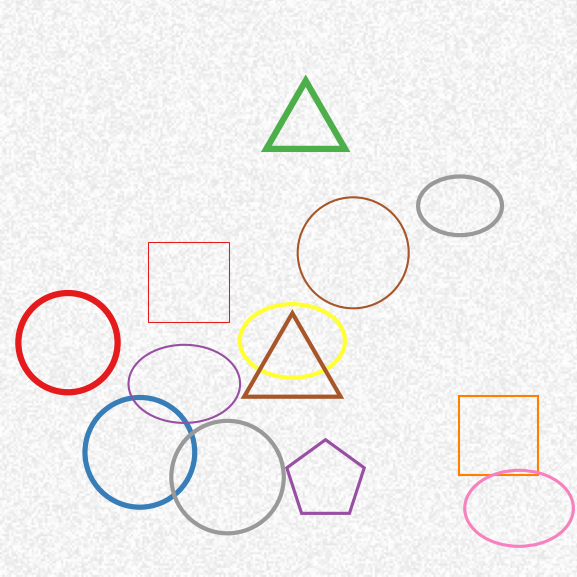[{"shape": "square", "thickness": 0.5, "radius": 0.35, "center": [0.326, 0.51]}, {"shape": "circle", "thickness": 3, "radius": 0.43, "center": [0.118, 0.406]}, {"shape": "circle", "thickness": 2.5, "radius": 0.48, "center": [0.242, 0.216]}, {"shape": "triangle", "thickness": 3, "radius": 0.39, "center": [0.529, 0.781]}, {"shape": "pentagon", "thickness": 1.5, "radius": 0.35, "center": [0.564, 0.167]}, {"shape": "oval", "thickness": 1, "radius": 0.48, "center": [0.319, 0.334]}, {"shape": "square", "thickness": 1, "radius": 0.34, "center": [0.863, 0.244]}, {"shape": "oval", "thickness": 2, "radius": 0.45, "center": [0.506, 0.409]}, {"shape": "triangle", "thickness": 2, "radius": 0.48, "center": [0.506, 0.36]}, {"shape": "circle", "thickness": 1, "radius": 0.48, "center": [0.612, 0.561]}, {"shape": "oval", "thickness": 1.5, "radius": 0.47, "center": [0.899, 0.119]}, {"shape": "oval", "thickness": 2, "radius": 0.36, "center": [0.797, 0.643]}, {"shape": "circle", "thickness": 2, "radius": 0.49, "center": [0.394, 0.173]}]